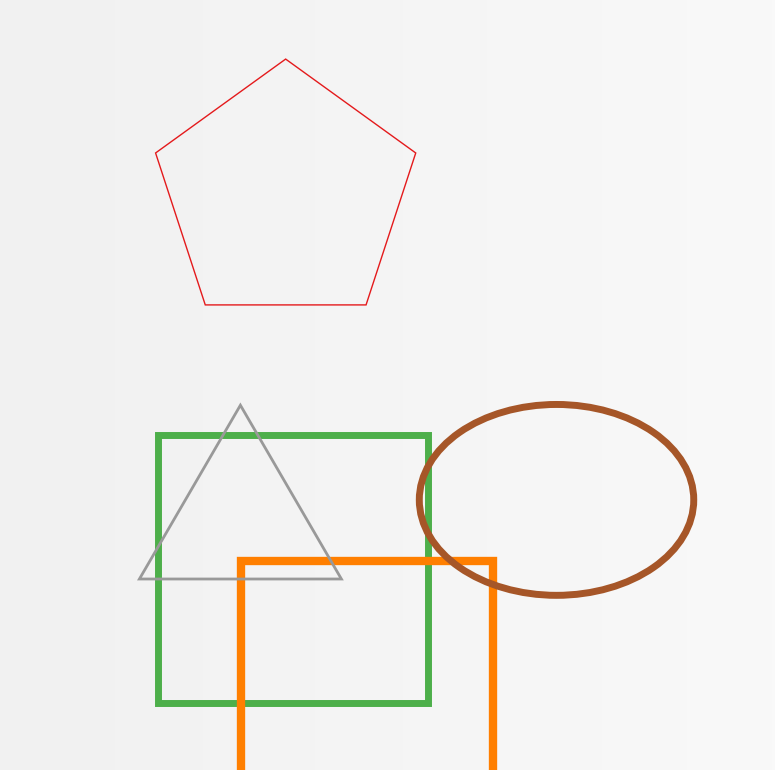[{"shape": "pentagon", "thickness": 0.5, "radius": 0.88, "center": [0.369, 0.747]}, {"shape": "square", "thickness": 2.5, "radius": 0.87, "center": [0.378, 0.261]}, {"shape": "square", "thickness": 3, "radius": 0.81, "center": [0.473, 0.109]}, {"shape": "oval", "thickness": 2.5, "radius": 0.89, "center": [0.718, 0.351]}, {"shape": "triangle", "thickness": 1, "radius": 0.75, "center": [0.31, 0.323]}]